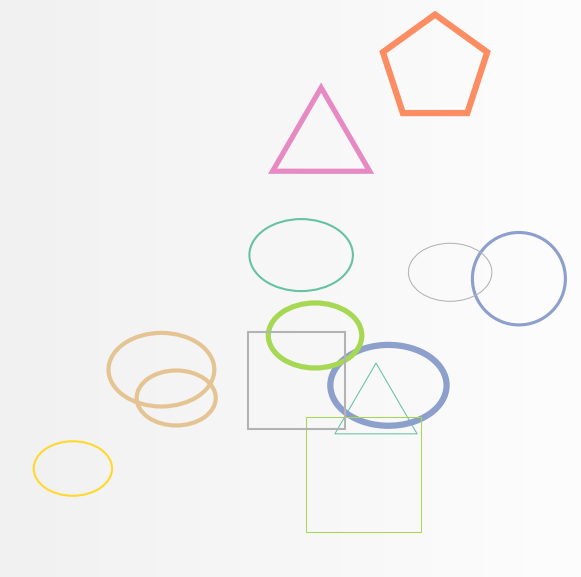[{"shape": "oval", "thickness": 1, "radius": 0.45, "center": [0.518, 0.557]}, {"shape": "triangle", "thickness": 0.5, "radius": 0.41, "center": [0.647, 0.289]}, {"shape": "pentagon", "thickness": 3, "radius": 0.47, "center": [0.749, 0.88]}, {"shape": "circle", "thickness": 1.5, "radius": 0.4, "center": [0.893, 0.517]}, {"shape": "oval", "thickness": 3, "radius": 0.5, "center": [0.668, 0.332]}, {"shape": "triangle", "thickness": 2.5, "radius": 0.48, "center": [0.552, 0.751]}, {"shape": "square", "thickness": 0.5, "radius": 0.5, "center": [0.626, 0.177]}, {"shape": "oval", "thickness": 2.5, "radius": 0.4, "center": [0.542, 0.418]}, {"shape": "oval", "thickness": 1, "radius": 0.34, "center": [0.125, 0.188]}, {"shape": "oval", "thickness": 2, "radius": 0.34, "center": [0.303, 0.31]}, {"shape": "oval", "thickness": 2, "radius": 0.46, "center": [0.278, 0.359]}, {"shape": "square", "thickness": 1, "radius": 0.42, "center": [0.511, 0.34]}, {"shape": "oval", "thickness": 0.5, "radius": 0.36, "center": [0.774, 0.528]}]